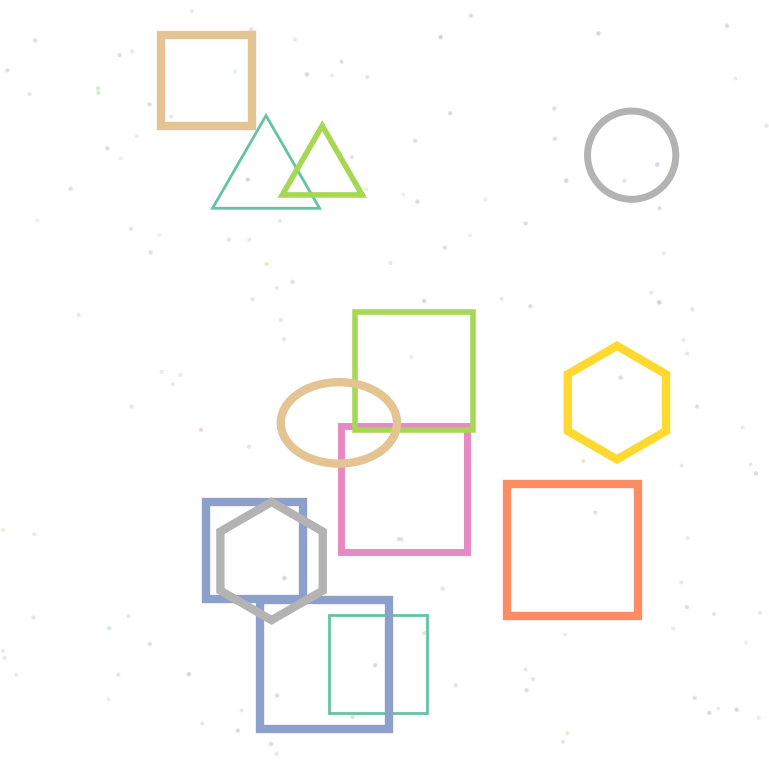[{"shape": "square", "thickness": 1, "radius": 0.32, "center": [0.491, 0.138]}, {"shape": "triangle", "thickness": 1, "radius": 0.4, "center": [0.346, 0.77]}, {"shape": "square", "thickness": 3, "radius": 0.43, "center": [0.743, 0.285]}, {"shape": "square", "thickness": 3, "radius": 0.31, "center": [0.33, 0.285]}, {"shape": "square", "thickness": 3, "radius": 0.42, "center": [0.421, 0.137]}, {"shape": "square", "thickness": 2.5, "radius": 0.41, "center": [0.525, 0.365]}, {"shape": "square", "thickness": 2, "radius": 0.38, "center": [0.538, 0.518]}, {"shape": "triangle", "thickness": 2, "radius": 0.3, "center": [0.418, 0.777]}, {"shape": "hexagon", "thickness": 3, "radius": 0.37, "center": [0.801, 0.477]}, {"shape": "oval", "thickness": 3, "radius": 0.38, "center": [0.44, 0.451]}, {"shape": "square", "thickness": 3, "radius": 0.29, "center": [0.268, 0.896]}, {"shape": "circle", "thickness": 2.5, "radius": 0.29, "center": [0.82, 0.798]}, {"shape": "hexagon", "thickness": 3, "radius": 0.38, "center": [0.353, 0.271]}]